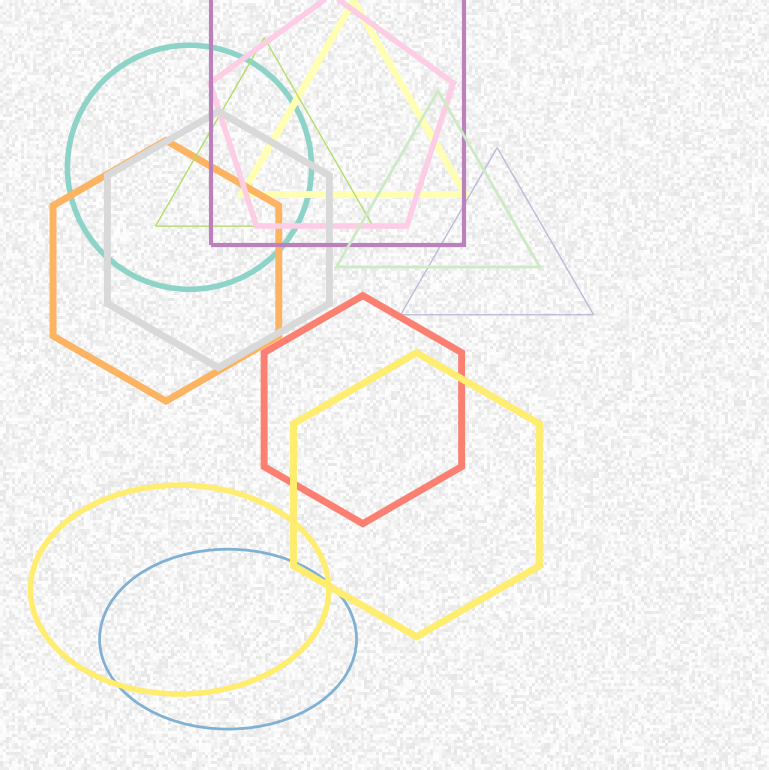[{"shape": "circle", "thickness": 2, "radius": 0.79, "center": [0.246, 0.783]}, {"shape": "triangle", "thickness": 2.5, "radius": 0.84, "center": [0.459, 0.831]}, {"shape": "triangle", "thickness": 0.5, "radius": 0.72, "center": [0.646, 0.664]}, {"shape": "hexagon", "thickness": 2.5, "radius": 0.74, "center": [0.471, 0.468]}, {"shape": "oval", "thickness": 1, "radius": 0.83, "center": [0.296, 0.17]}, {"shape": "hexagon", "thickness": 2.5, "radius": 0.85, "center": [0.215, 0.648]}, {"shape": "triangle", "thickness": 0.5, "radius": 0.82, "center": [0.343, 0.788]}, {"shape": "pentagon", "thickness": 2, "radius": 0.83, "center": [0.431, 0.841]}, {"shape": "hexagon", "thickness": 2.5, "radius": 0.83, "center": [0.284, 0.689]}, {"shape": "square", "thickness": 1.5, "radius": 0.82, "center": [0.438, 0.846]}, {"shape": "triangle", "thickness": 1, "radius": 0.76, "center": [0.569, 0.73]}, {"shape": "hexagon", "thickness": 2.5, "radius": 0.92, "center": [0.541, 0.357]}, {"shape": "oval", "thickness": 2, "radius": 0.97, "center": [0.233, 0.234]}]